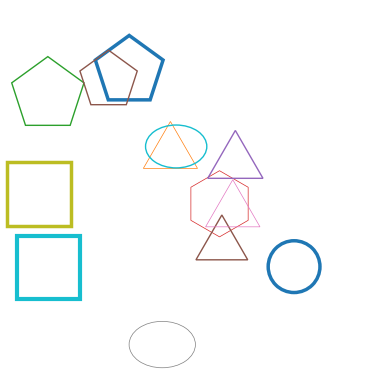[{"shape": "circle", "thickness": 2.5, "radius": 0.34, "center": [0.764, 0.307]}, {"shape": "pentagon", "thickness": 2.5, "radius": 0.46, "center": [0.336, 0.815]}, {"shape": "triangle", "thickness": 0.5, "radius": 0.41, "center": [0.443, 0.603]}, {"shape": "pentagon", "thickness": 1, "radius": 0.49, "center": [0.124, 0.754]}, {"shape": "hexagon", "thickness": 0.5, "radius": 0.43, "center": [0.57, 0.471]}, {"shape": "triangle", "thickness": 1, "radius": 0.41, "center": [0.611, 0.578]}, {"shape": "pentagon", "thickness": 1, "radius": 0.39, "center": [0.282, 0.791]}, {"shape": "triangle", "thickness": 1, "radius": 0.39, "center": [0.576, 0.364]}, {"shape": "triangle", "thickness": 0.5, "radius": 0.41, "center": [0.605, 0.452]}, {"shape": "oval", "thickness": 0.5, "radius": 0.43, "center": [0.421, 0.105]}, {"shape": "square", "thickness": 2.5, "radius": 0.42, "center": [0.102, 0.497]}, {"shape": "oval", "thickness": 1, "radius": 0.4, "center": [0.458, 0.62]}, {"shape": "square", "thickness": 3, "radius": 0.41, "center": [0.127, 0.304]}]